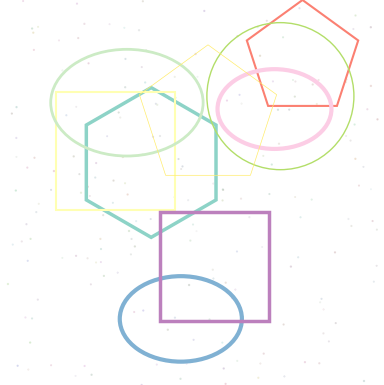[{"shape": "hexagon", "thickness": 2.5, "radius": 0.97, "center": [0.393, 0.578]}, {"shape": "square", "thickness": 1.5, "radius": 0.77, "center": [0.3, 0.608]}, {"shape": "pentagon", "thickness": 1.5, "radius": 0.76, "center": [0.786, 0.848]}, {"shape": "oval", "thickness": 3, "radius": 0.79, "center": [0.47, 0.172]}, {"shape": "circle", "thickness": 1, "radius": 0.95, "center": [0.728, 0.75]}, {"shape": "oval", "thickness": 3, "radius": 0.74, "center": [0.713, 0.717]}, {"shape": "square", "thickness": 2.5, "radius": 0.7, "center": [0.557, 0.308]}, {"shape": "oval", "thickness": 2, "radius": 0.99, "center": [0.33, 0.733]}, {"shape": "pentagon", "thickness": 0.5, "radius": 0.94, "center": [0.54, 0.696]}]